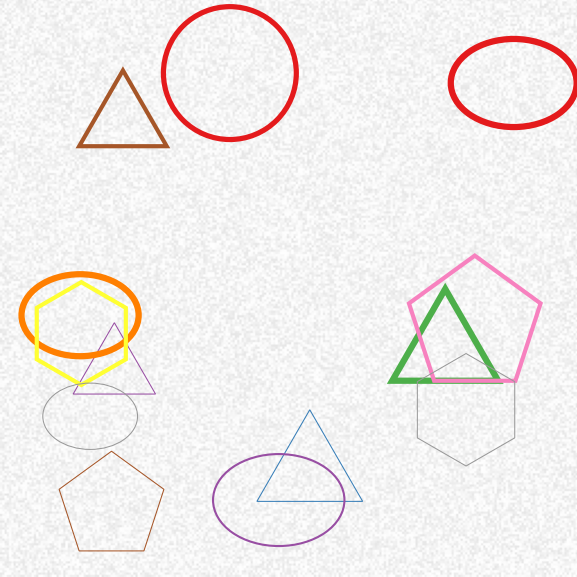[{"shape": "circle", "thickness": 2.5, "radius": 0.58, "center": [0.398, 0.873]}, {"shape": "oval", "thickness": 3, "radius": 0.54, "center": [0.89, 0.855]}, {"shape": "triangle", "thickness": 0.5, "radius": 0.53, "center": [0.536, 0.184]}, {"shape": "triangle", "thickness": 3, "radius": 0.53, "center": [0.771, 0.393]}, {"shape": "triangle", "thickness": 0.5, "radius": 0.41, "center": [0.198, 0.358]}, {"shape": "oval", "thickness": 1, "radius": 0.57, "center": [0.483, 0.133]}, {"shape": "oval", "thickness": 3, "radius": 0.51, "center": [0.139, 0.453]}, {"shape": "hexagon", "thickness": 2, "radius": 0.45, "center": [0.141, 0.422]}, {"shape": "pentagon", "thickness": 0.5, "radius": 0.48, "center": [0.193, 0.122]}, {"shape": "triangle", "thickness": 2, "radius": 0.44, "center": [0.213, 0.79]}, {"shape": "pentagon", "thickness": 2, "radius": 0.6, "center": [0.822, 0.437]}, {"shape": "oval", "thickness": 0.5, "radius": 0.41, "center": [0.156, 0.278]}, {"shape": "hexagon", "thickness": 0.5, "radius": 0.49, "center": [0.807, 0.29]}]